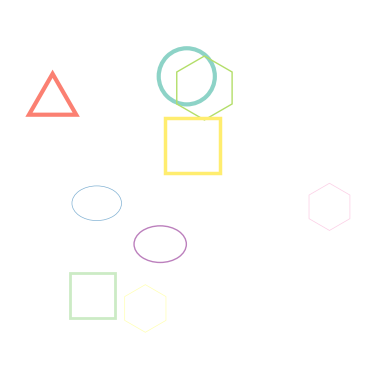[{"shape": "circle", "thickness": 3, "radius": 0.36, "center": [0.485, 0.802]}, {"shape": "hexagon", "thickness": 0.5, "radius": 0.31, "center": [0.377, 0.199]}, {"shape": "triangle", "thickness": 3, "radius": 0.35, "center": [0.137, 0.737]}, {"shape": "oval", "thickness": 0.5, "radius": 0.32, "center": [0.251, 0.472]}, {"shape": "hexagon", "thickness": 1, "radius": 0.42, "center": [0.531, 0.771]}, {"shape": "hexagon", "thickness": 0.5, "radius": 0.31, "center": [0.856, 0.463]}, {"shape": "oval", "thickness": 1, "radius": 0.34, "center": [0.416, 0.366]}, {"shape": "square", "thickness": 2, "radius": 0.29, "center": [0.24, 0.232]}, {"shape": "square", "thickness": 2.5, "radius": 0.36, "center": [0.501, 0.622]}]